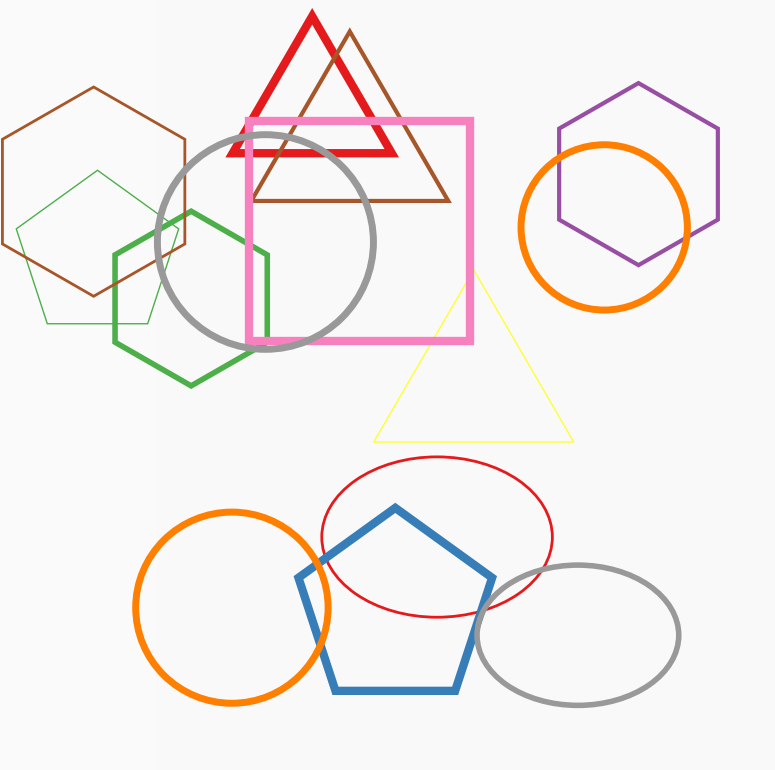[{"shape": "oval", "thickness": 1, "radius": 0.74, "center": [0.564, 0.303]}, {"shape": "triangle", "thickness": 3, "radius": 0.59, "center": [0.403, 0.86]}, {"shape": "pentagon", "thickness": 3, "radius": 0.66, "center": [0.51, 0.209]}, {"shape": "hexagon", "thickness": 2, "radius": 0.57, "center": [0.247, 0.612]}, {"shape": "pentagon", "thickness": 0.5, "radius": 0.55, "center": [0.126, 0.669]}, {"shape": "hexagon", "thickness": 1.5, "radius": 0.59, "center": [0.824, 0.774]}, {"shape": "circle", "thickness": 2.5, "radius": 0.54, "center": [0.78, 0.705]}, {"shape": "circle", "thickness": 2.5, "radius": 0.62, "center": [0.299, 0.211]}, {"shape": "triangle", "thickness": 0.5, "radius": 0.75, "center": [0.611, 0.5]}, {"shape": "hexagon", "thickness": 1, "radius": 0.68, "center": [0.121, 0.751]}, {"shape": "triangle", "thickness": 1.5, "radius": 0.73, "center": [0.451, 0.812]}, {"shape": "square", "thickness": 3, "radius": 0.71, "center": [0.464, 0.7]}, {"shape": "oval", "thickness": 2, "radius": 0.65, "center": [0.746, 0.175]}, {"shape": "circle", "thickness": 2.5, "radius": 0.7, "center": [0.342, 0.686]}]